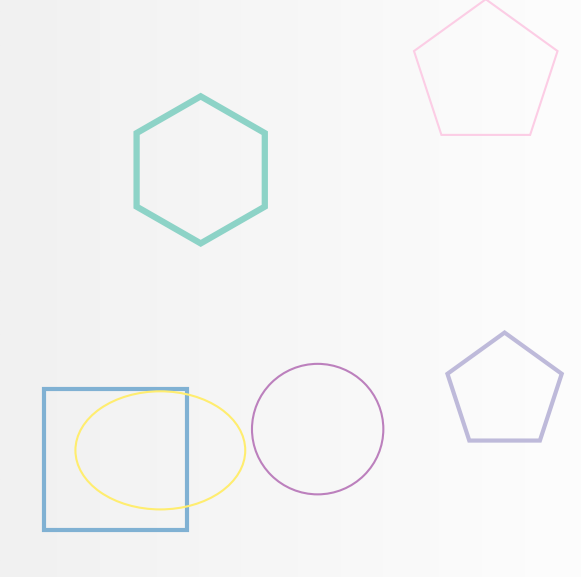[{"shape": "hexagon", "thickness": 3, "radius": 0.64, "center": [0.345, 0.705]}, {"shape": "pentagon", "thickness": 2, "radius": 0.52, "center": [0.868, 0.32]}, {"shape": "square", "thickness": 2, "radius": 0.61, "center": [0.199, 0.204]}, {"shape": "pentagon", "thickness": 1, "radius": 0.65, "center": [0.836, 0.871]}, {"shape": "circle", "thickness": 1, "radius": 0.56, "center": [0.547, 0.256]}, {"shape": "oval", "thickness": 1, "radius": 0.73, "center": [0.276, 0.219]}]